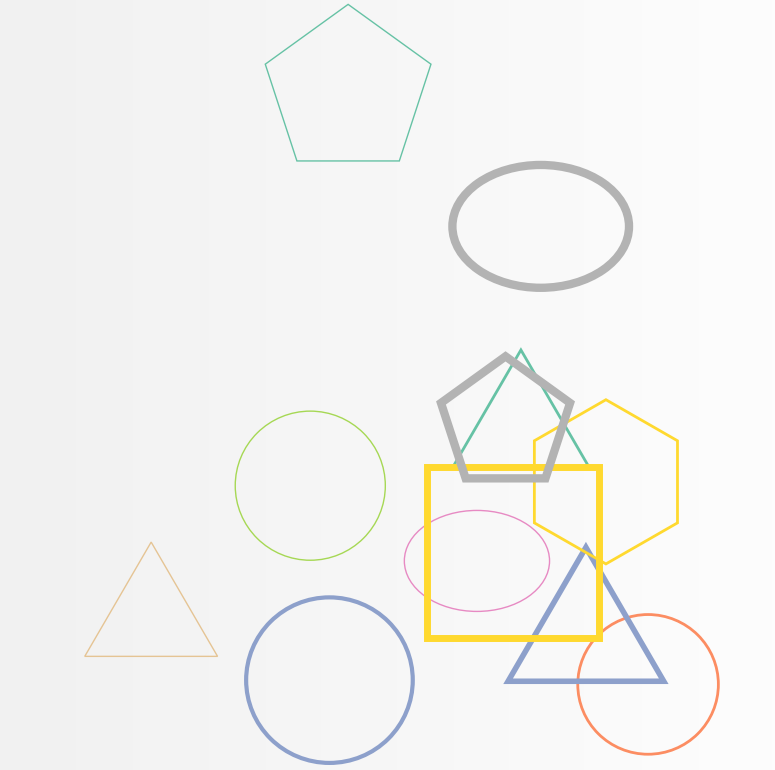[{"shape": "triangle", "thickness": 1, "radius": 0.51, "center": [0.672, 0.444]}, {"shape": "pentagon", "thickness": 0.5, "radius": 0.56, "center": [0.449, 0.882]}, {"shape": "circle", "thickness": 1, "radius": 0.45, "center": [0.836, 0.111]}, {"shape": "circle", "thickness": 1.5, "radius": 0.54, "center": [0.425, 0.117]}, {"shape": "triangle", "thickness": 2, "radius": 0.58, "center": [0.756, 0.173]}, {"shape": "oval", "thickness": 0.5, "radius": 0.47, "center": [0.615, 0.272]}, {"shape": "circle", "thickness": 0.5, "radius": 0.48, "center": [0.4, 0.369]}, {"shape": "hexagon", "thickness": 1, "radius": 0.53, "center": [0.782, 0.374]}, {"shape": "square", "thickness": 2.5, "radius": 0.56, "center": [0.662, 0.282]}, {"shape": "triangle", "thickness": 0.5, "radius": 0.49, "center": [0.195, 0.197]}, {"shape": "oval", "thickness": 3, "radius": 0.57, "center": [0.698, 0.706]}, {"shape": "pentagon", "thickness": 3, "radius": 0.44, "center": [0.652, 0.45]}]